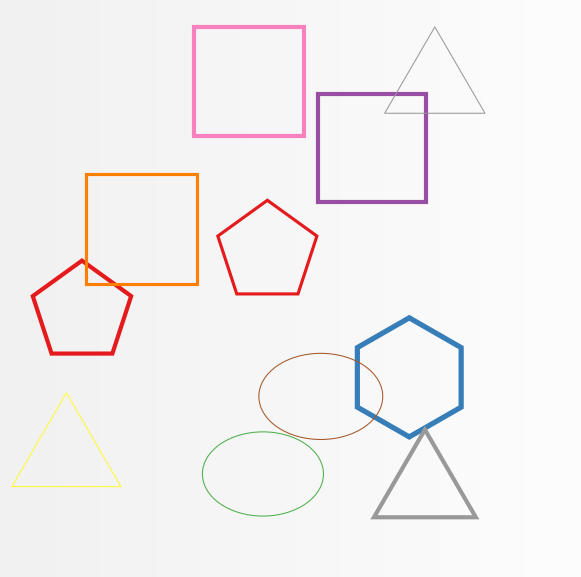[{"shape": "pentagon", "thickness": 2, "radius": 0.44, "center": [0.141, 0.459]}, {"shape": "pentagon", "thickness": 1.5, "radius": 0.45, "center": [0.46, 0.563]}, {"shape": "hexagon", "thickness": 2.5, "radius": 0.52, "center": [0.704, 0.346]}, {"shape": "oval", "thickness": 0.5, "radius": 0.52, "center": [0.452, 0.178]}, {"shape": "square", "thickness": 2, "radius": 0.47, "center": [0.64, 0.742]}, {"shape": "square", "thickness": 1.5, "radius": 0.48, "center": [0.244, 0.603]}, {"shape": "triangle", "thickness": 0.5, "radius": 0.54, "center": [0.114, 0.211]}, {"shape": "oval", "thickness": 0.5, "radius": 0.53, "center": [0.552, 0.313]}, {"shape": "square", "thickness": 2, "radius": 0.47, "center": [0.428, 0.858]}, {"shape": "triangle", "thickness": 0.5, "radius": 0.5, "center": [0.748, 0.853]}, {"shape": "triangle", "thickness": 2, "radius": 0.51, "center": [0.731, 0.154]}]